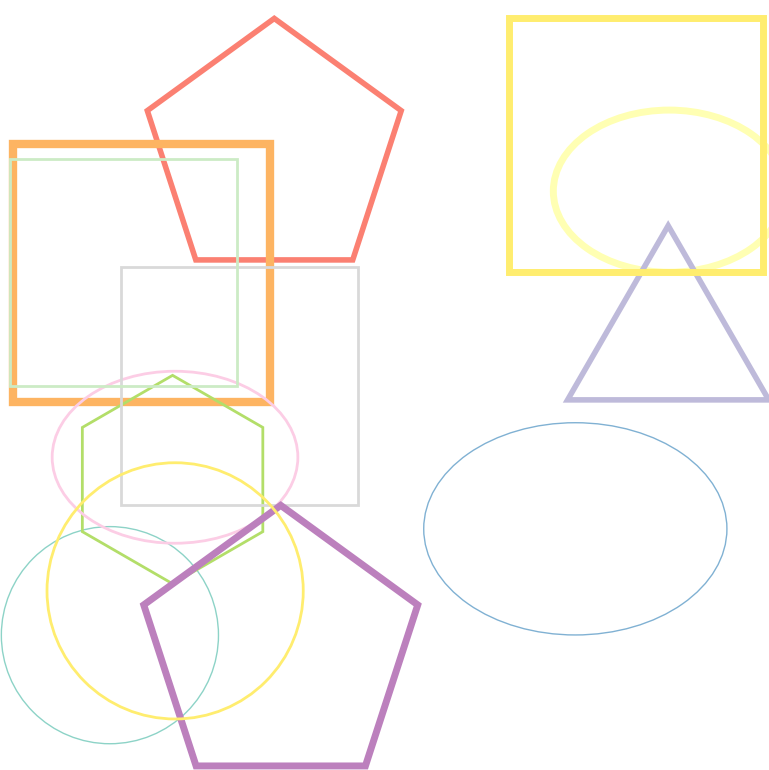[{"shape": "circle", "thickness": 0.5, "radius": 0.7, "center": [0.143, 0.175]}, {"shape": "oval", "thickness": 2.5, "radius": 0.75, "center": [0.869, 0.752]}, {"shape": "triangle", "thickness": 2, "radius": 0.75, "center": [0.868, 0.556]}, {"shape": "pentagon", "thickness": 2, "radius": 0.87, "center": [0.356, 0.803]}, {"shape": "oval", "thickness": 0.5, "radius": 0.98, "center": [0.747, 0.313]}, {"shape": "square", "thickness": 3, "radius": 0.84, "center": [0.184, 0.645]}, {"shape": "hexagon", "thickness": 1, "radius": 0.68, "center": [0.224, 0.377]}, {"shape": "oval", "thickness": 1, "radius": 0.8, "center": [0.227, 0.406]}, {"shape": "square", "thickness": 1, "radius": 0.77, "center": [0.311, 0.498]}, {"shape": "pentagon", "thickness": 2.5, "radius": 0.94, "center": [0.365, 0.157]}, {"shape": "square", "thickness": 1, "radius": 0.74, "center": [0.161, 0.646]}, {"shape": "square", "thickness": 2.5, "radius": 0.83, "center": [0.826, 0.812]}, {"shape": "circle", "thickness": 1, "radius": 0.83, "center": [0.227, 0.233]}]